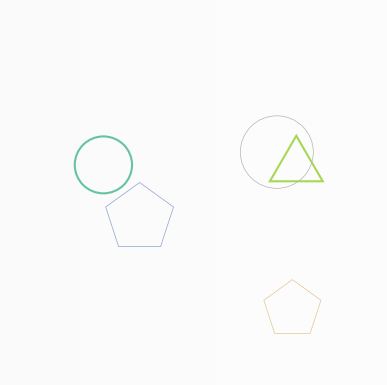[{"shape": "circle", "thickness": 1.5, "radius": 0.37, "center": [0.267, 0.572]}, {"shape": "pentagon", "thickness": 0.5, "radius": 0.46, "center": [0.36, 0.434]}, {"shape": "triangle", "thickness": 1.5, "radius": 0.39, "center": [0.765, 0.569]}, {"shape": "pentagon", "thickness": 0.5, "radius": 0.39, "center": [0.755, 0.196]}, {"shape": "circle", "thickness": 0.5, "radius": 0.47, "center": [0.714, 0.605]}]